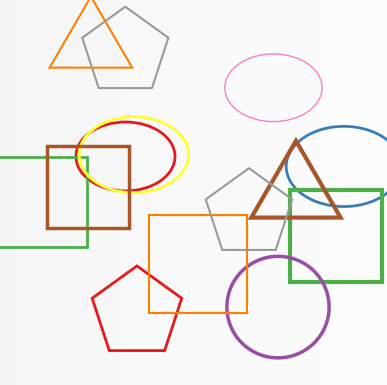[{"shape": "pentagon", "thickness": 2, "radius": 0.61, "center": [0.353, 0.188]}, {"shape": "oval", "thickness": 2, "radius": 0.64, "center": [0.324, 0.594]}, {"shape": "oval", "thickness": 2, "radius": 0.74, "center": [0.887, 0.568]}, {"shape": "square", "thickness": 2, "radius": 0.58, "center": [0.107, 0.474]}, {"shape": "square", "thickness": 3, "radius": 0.59, "center": [0.868, 0.387]}, {"shape": "circle", "thickness": 2.5, "radius": 0.66, "center": [0.717, 0.202]}, {"shape": "triangle", "thickness": 1.5, "radius": 0.62, "center": [0.235, 0.886]}, {"shape": "square", "thickness": 1.5, "radius": 0.64, "center": [0.51, 0.314]}, {"shape": "oval", "thickness": 2, "radius": 0.71, "center": [0.346, 0.598]}, {"shape": "triangle", "thickness": 3, "radius": 0.66, "center": [0.764, 0.501]}, {"shape": "square", "thickness": 2.5, "radius": 0.53, "center": [0.227, 0.514]}, {"shape": "oval", "thickness": 1, "radius": 0.63, "center": [0.706, 0.772]}, {"shape": "pentagon", "thickness": 1.5, "radius": 0.59, "center": [0.643, 0.446]}, {"shape": "pentagon", "thickness": 1.5, "radius": 0.58, "center": [0.323, 0.866]}]